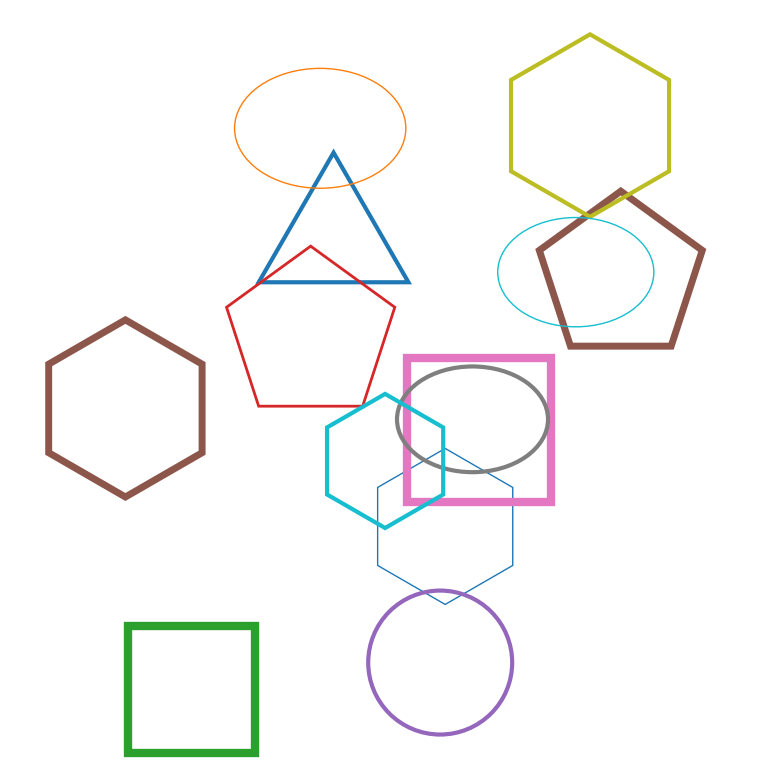[{"shape": "triangle", "thickness": 1.5, "radius": 0.56, "center": [0.433, 0.69]}, {"shape": "hexagon", "thickness": 0.5, "radius": 0.51, "center": [0.578, 0.316]}, {"shape": "oval", "thickness": 0.5, "radius": 0.56, "center": [0.416, 0.833]}, {"shape": "square", "thickness": 3, "radius": 0.41, "center": [0.249, 0.104]}, {"shape": "pentagon", "thickness": 1, "radius": 0.57, "center": [0.403, 0.565]}, {"shape": "circle", "thickness": 1.5, "radius": 0.47, "center": [0.572, 0.14]}, {"shape": "hexagon", "thickness": 2.5, "radius": 0.58, "center": [0.163, 0.47]}, {"shape": "pentagon", "thickness": 2.5, "radius": 0.56, "center": [0.806, 0.64]}, {"shape": "square", "thickness": 3, "radius": 0.47, "center": [0.622, 0.442]}, {"shape": "oval", "thickness": 1.5, "radius": 0.49, "center": [0.614, 0.455]}, {"shape": "hexagon", "thickness": 1.5, "radius": 0.59, "center": [0.766, 0.837]}, {"shape": "oval", "thickness": 0.5, "radius": 0.51, "center": [0.748, 0.647]}, {"shape": "hexagon", "thickness": 1.5, "radius": 0.44, "center": [0.5, 0.401]}]